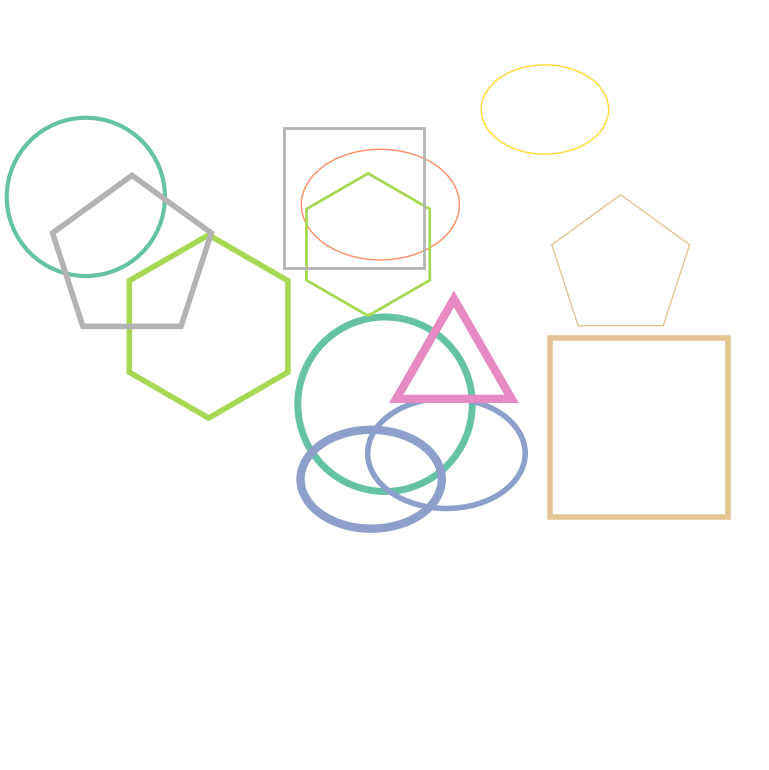[{"shape": "circle", "thickness": 1.5, "radius": 0.51, "center": [0.112, 0.744]}, {"shape": "circle", "thickness": 2.5, "radius": 0.57, "center": [0.5, 0.475]}, {"shape": "oval", "thickness": 0.5, "radius": 0.51, "center": [0.494, 0.734]}, {"shape": "oval", "thickness": 2, "radius": 0.51, "center": [0.58, 0.411]}, {"shape": "oval", "thickness": 3, "radius": 0.46, "center": [0.482, 0.378]}, {"shape": "triangle", "thickness": 3, "radius": 0.43, "center": [0.59, 0.525]}, {"shape": "hexagon", "thickness": 2, "radius": 0.59, "center": [0.271, 0.576]}, {"shape": "hexagon", "thickness": 1, "radius": 0.46, "center": [0.478, 0.682]}, {"shape": "oval", "thickness": 0.5, "radius": 0.41, "center": [0.708, 0.858]}, {"shape": "square", "thickness": 2, "radius": 0.58, "center": [0.83, 0.445]}, {"shape": "pentagon", "thickness": 0.5, "radius": 0.47, "center": [0.806, 0.653]}, {"shape": "pentagon", "thickness": 2, "radius": 0.54, "center": [0.171, 0.664]}, {"shape": "square", "thickness": 1, "radius": 0.45, "center": [0.46, 0.743]}]